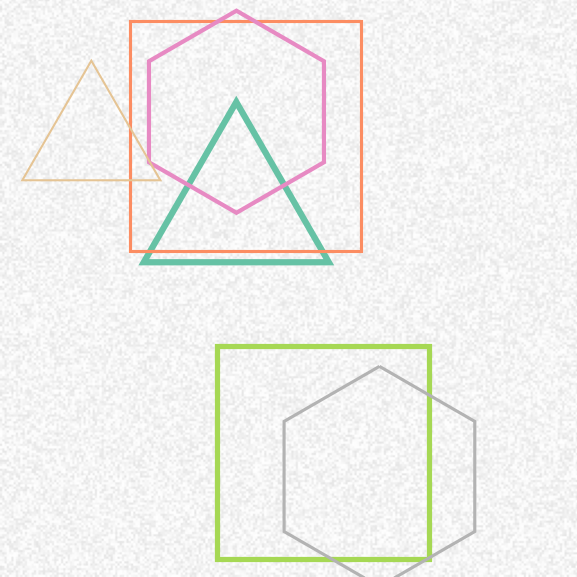[{"shape": "triangle", "thickness": 3, "radius": 0.92, "center": [0.409, 0.638]}, {"shape": "square", "thickness": 1.5, "radius": 1.0, "center": [0.425, 0.763]}, {"shape": "hexagon", "thickness": 2, "radius": 0.87, "center": [0.409, 0.806]}, {"shape": "square", "thickness": 2.5, "radius": 0.92, "center": [0.56, 0.216]}, {"shape": "triangle", "thickness": 1, "radius": 0.69, "center": [0.158, 0.756]}, {"shape": "hexagon", "thickness": 1.5, "radius": 0.95, "center": [0.657, 0.174]}]